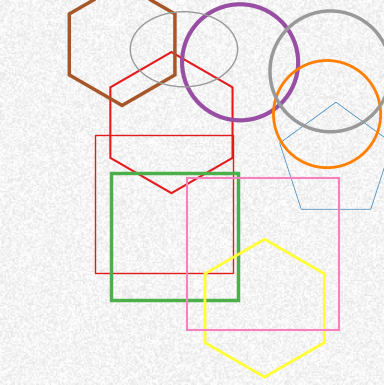[{"shape": "square", "thickness": 1, "radius": 0.89, "center": [0.426, 0.471]}, {"shape": "hexagon", "thickness": 1.5, "radius": 0.92, "center": [0.445, 0.682]}, {"shape": "pentagon", "thickness": 0.5, "radius": 0.77, "center": [0.873, 0.581]}, {"shape": "square", "thickness": 2.5, "radius": 0.82, "center": [0.453, 0.386]}, {"shape": "circle", "thickness": 3, "radius": 0.75, "center": [0.624, 0.838]}, {"shape": "circle", "thickness": 2, "radius": 0.7, "center": [0.85, 0.704]}, {"shape": "hexagon", "thickness": 2, "radius": 0.89, "center": [0.687, 0.2]}, {"shape": "hexagon", "thickness": 2.5, "radius": 0.79, "center": [0.317, 0.885]}, {"shape": "square", "thickness": 1.5, "radius": 0.99, "center": [0.683, 0.341]}, {"shape": "oval", "thickness": 1, "radius": 0.7, "center": [0.478, 0.872]}, {"shape": "circle", "thickness": 2.5, "radius": 0.78, "center": [0.858, 0.815]}]